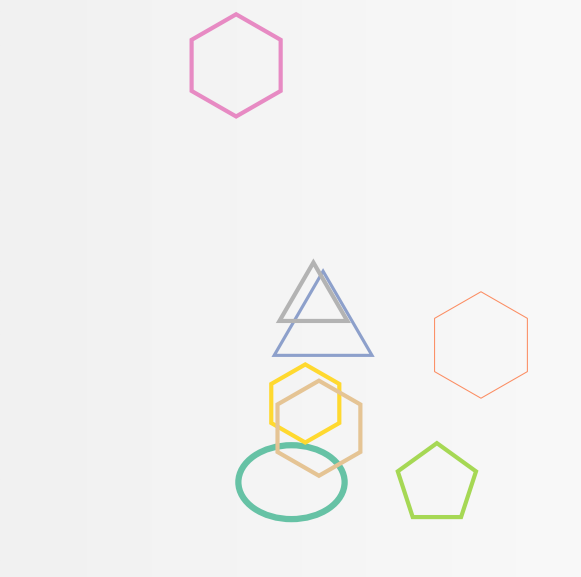[{"shape": "oval", "thickness": 3, "radius": 0.46, "center": [0.501, 0.164]}, {"shape": "hexagon", "thickness": 0.5, "radius": 0.46, "center": [0.827, 0.402]}, {"shape": "triangle", "thickness": 1.5, "radius": 0.49, "center": [0.556, 0.432]}, {"shape": "hexagon", "thickness": 2, "radius": 0.44, "center": [0.406, 0.886]}, {"shape": "pentagon", "thickness": 2, "radius": 0.35, "center": [0.752, 0.161]}, {"shape": "hexagon", "thickness": 2, "radius": 0.34, "center": [0.525, 0.3]}, {"shape": "hexagon", "thickness": 2, "radius": 0.41, "center": [0.549, 0.258]}, {"shape": "triangle", "thickness": 2, "radius": 0.34, "center": [0.539, 0.477]}]